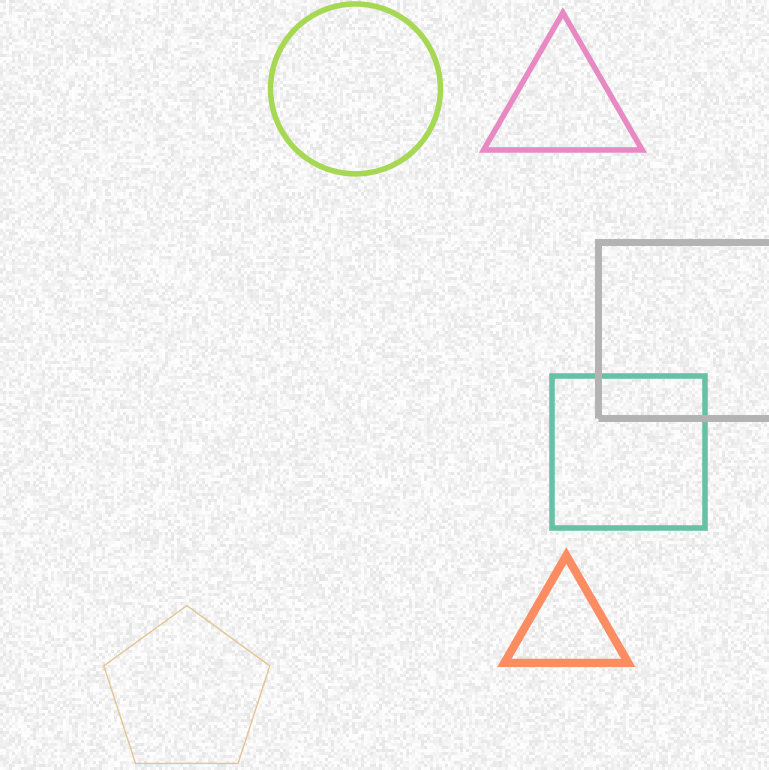[{"shape": "square", "thickness": 2, "radius": 0.5, "center": [0.816, 0.413]}, {"shape": "triangle", "thickness": 3, "radius": 0.46, "center": [0.735, 0.186]}, {"shape": "triangle", "thickness": 2, "radius": 0.59, "center": [0.731, 0.865]}, {"shape": "circle", "thickness": 2, "radius": 0.55, "center": [0.462, 0.885]}, {"shape": "pentagon", "thickness": 0.5, "radius": 0.57, "center": [0.243, 0.1]}, {"shape": "square", "thickness": 2.5, "radius": 0.57, "center": [0.891, 0.572]}]